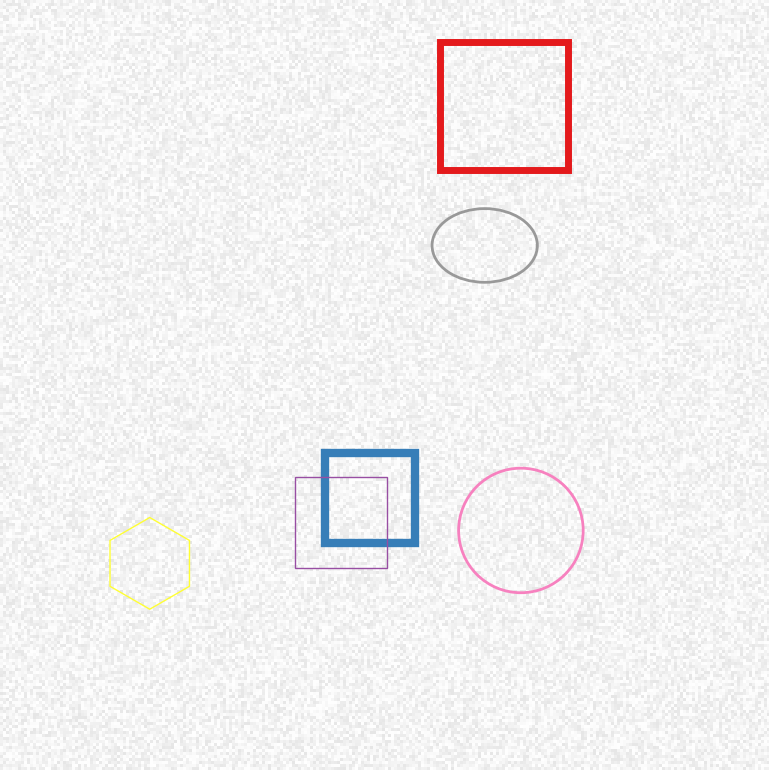[{"shape": "square", "thickness": 2.5, "radius": 0.42, "center": [0.654, 0.862]}, {"shape": "square", "thickness": 3, "radius": 0.29, "center": [0.48, 0.353]}, {"shape": "square", "thickness": 0.5, "radius": 0.3, "center": [0.443, 0.321]}, {"shape": "hexagon", "thickness": 0.5, "radius": 0.3, "center": [0.194, 0.268]}, {"shape": "circle", "thickness": 1, "radius": 0.4, "center": [0.676, 0.311]}, {"shape": "oval", "thickness": 1, "radius": 0.34, "center": [0.629, 0.681]}]